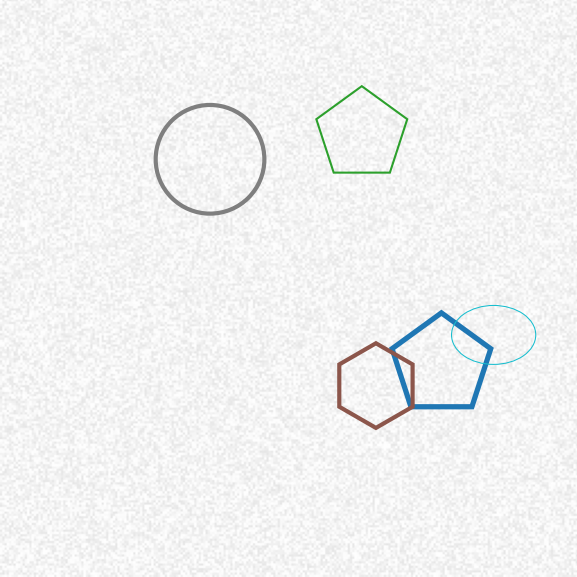[{"shape": "pentagon", "thickness": 2.5, "radius": 0.45, "center": [0.764, 0.368]}, {"shape": "pentagon", "thickness": 1, "radius": 0.41, "center": [0.626, 0.767]}, {"shape": "hexagon", "thickness": 2, "radius": 0.37, "center": [0.651, 0.331]}, {"shape": "circle", "thickness": 2, "radius": 0.47, "center": [0.364, 0.723]}, {"shape": "oval", "thickness": 0.5, "radius": 0.36, "center": [0.855, 0.419]}]